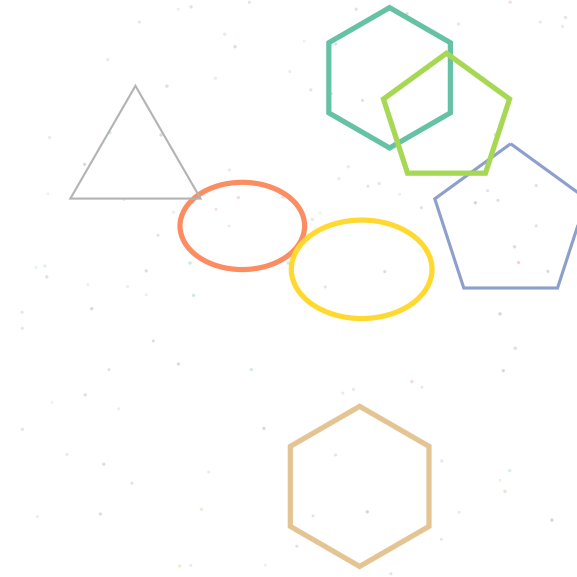[{"shape": "hexagon", "thickness": 2.5, "radius": 0.61, "center": [0.675, 0.864]}, {"shape": "oval", "thickness": 2.5, "radius": 0.54, "center": [0.42, 0.608]}, {"shape": "pentagon", "thickness": 1.5, "radius": 0.69, "center": [0.884, 0.612]}, {"shape": "pentagon", "thickness": 2.5, "radius": 0.57, "center": [0.773, 0.792]}, {"shape": "oval", "thickness": 2.5, "radius": 0.61, "center": [0.626, 0.533]}, {"shape": "hexagon", "thickness": 2.5, "radius": 0.69, "center": [0.623, 0.157]}, {"shape": "triangle", "thickness": 1, "radius": 0.65, "center": [0.235, 0.72]}]